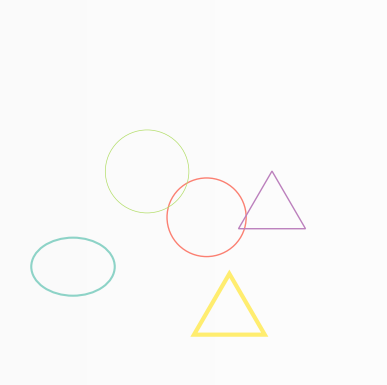[{"shape": "oval", "thickness": 1.5, "radius": 0.54, "center": [0.188, 0.307]}, {"shape": "circle", "thickness": 1, "radius": 0.51, "center": [0.533, 0.436]}, {"shape": "circle", "thickness": 0.5, "radius": 0.54, "center": [0.38, 0.555]}, {"shape": "triangle", "thickness": 1, "radius": 0.5, "center": [0.702, 0.456]}, {"shape": "triangle", "thickness": 3, "radius": 0.53, "center": [0.592, 0.183]}]